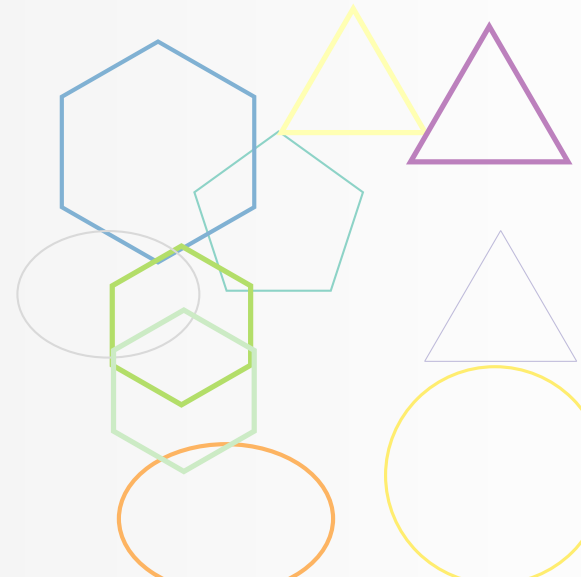[{"shape": "pentagon", "thickness": 1, "radius": 0.76, "center": [0.479, 0.619]}, {"shape": "triangle", "thickness": 2.5, "radius": 0.72, "center": [0.608, 0.841]}, {"shape": "triangle", "thickness": 0.5, "radius": 0.76, "center": [0.861, 0.449]}, {"shape": "hexagon", "thickness": 2, "radius": 0.96, "center": [0.272, 0.736]}, {"shape": "oval", "thickness": 2, "radius": 0.92, "center": [0.389, 0.101]}, {"shape": "hexagon", "thickness": 2.5, "radius": 0.69, "center": [0.312, 0.436]}, {"shape": "oval", "thickness": 1, "radius": 0.78, "center": [0.186, 0.489]}, {"shape": "triangle", "thickness": 2.5, "radius": 0.78, "center": [0.842, 0.797]}, {"shape": "hexagon", "thickness": 2.5, "radius": 0.7, "center": [0.316, 0.322]}, {"shape": "circle", "thickness": 1.5, "radius": 0.94, "center": [0.852, 0.176]}]